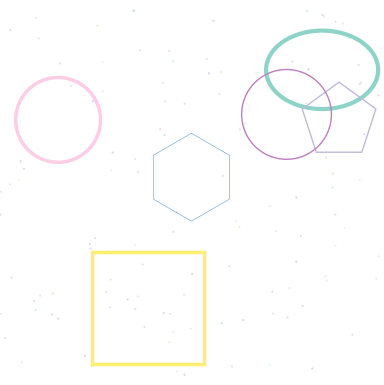[{"shape": "oval", "thickness": 3, "radius": 0.73, "center": [0.837, 0.819]}, {"shape": "pentagon", "thickness": 1, "radius": 0.5, "center": [0.881, 0.686]}, {"shape": "hexagon", "thickness": 0.5, "radius": 0.57, "center": [0.497, 0.54]}, {"shape": "circle", "thickness": 2.5, "radius": 0.55, "center": [0.151, 0.689]}, {"shape": "circle", "thickness": 1, "radius": 0.58, "center": [0.744, 0.703]}, {"shape": "square", "thickness": 2.5, "radius": 0.73, "center": [0.385, 0.199]}]